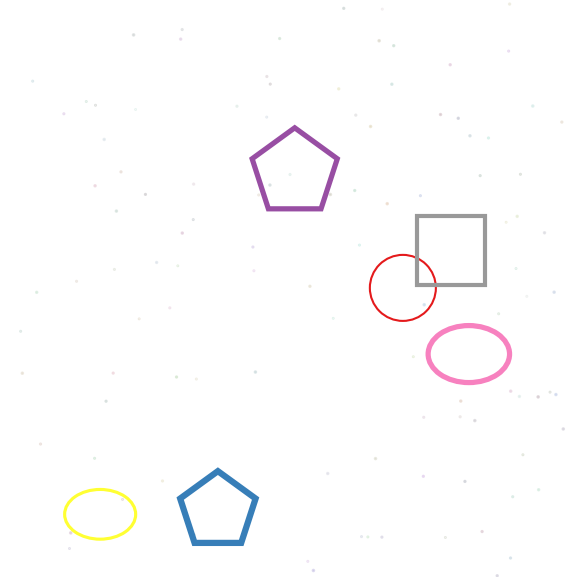[{"shape": "circle", "thickness": 1, "radius": 0.29, "center": [0.698, 0.501]}, {"shape": "pentagon", "thickness": 3, "radius": 0.34, "center": [0.377, 0.115]}, {"shape": "pentagon", "thickness": 2.5, "radius": 0.39, "center": [0.51, 0.7]}, {"shape": "oval", "thickness": 1.5, "radius": 0.31, "center": [0.173, 0.109]}, {"shape": "oval", "thickness": 2.5, "radius": 0.35, "center": [0.812, 0.386]}, {"shape": "square", "thickness": 2, "radius": 0.3, "center": [0.781, 0.565]}]